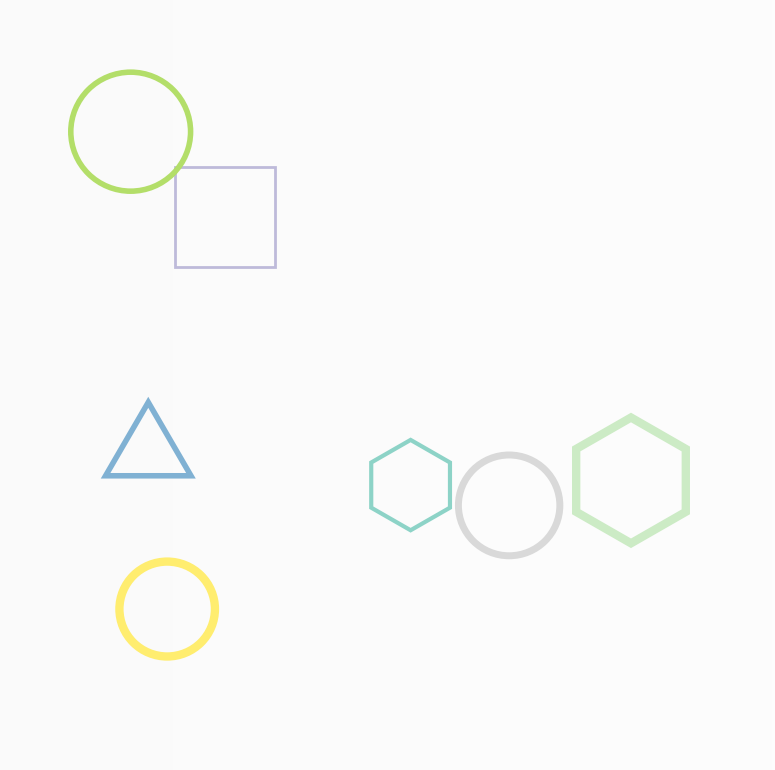[{"shape": "hexagon", "thickness": 1.5, "radius": 0.29, "center": [0.53, 0.37]}, {"shape": "square", "thickness": 1, "radius": 0.33, "center": [0.29, 0.718]}, {"shape": "triangle", "thickness": 2, "radius": 0.32, "center": [0.191, 0.414]}, {"shape": "circle", "thickness": 2, "radius": 0.39, "center": [0.169, 0.829]}, {"shape": "circle", "thickness": 2.5, "radius": 0.33, "center": [0.657, 0.344]}, {"shape": "hexagon", "thickness": 3, "radius": 0.41, "center": [0.814, 0.376]}, {"shape": "circle", "thickness": 3, "radius": 0.31, "center": [0.216, 0.209]}]